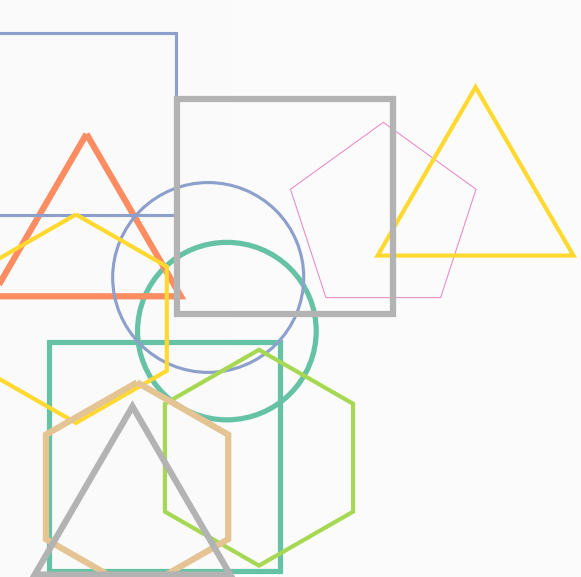[{"shape": "square", "thickness": 2.5, "radius": 0.99, "center": [0.283, 0.209]}, {"shape": "circle", "thickness": 2.5, "radius": 0.77, "center": [0.39, 0.426]}, {"shape": "triangle", "thickness": 3, "radius": 0.94, "center": [0.149, 0.58]}, {"shape": "square", "thickness": 1.5, "radius": 0.79, "center": [0.146, 0.785]}, {"shape": "circle", "thickness": 1.5, "radius": 0.82, "center": [0.358, 0.519]}, {"shape": "pentagon", "thickness": 0.5, "radius": 0.84, "center": [0.659, 0.62]}, {"shape": "hexagon", "thickness": 2, "radius": 0.93, "center": [0.446, 0.207]}, {"shape": "hexagon", "thickness": 2, "radius": 0.9, "center": [0.131, 0.447]}, {"shape": "triangle", "thickness": 2, "radius": 0.97, "center": [0.818, 0.654]}, {"shape": "hexagon", "thickness": 3, "radius": 0.91, "center": [0.236, 0.156]}, {"shape": "square", "thickness": 3, "radius": 0.93, "center": [0.49, 0.642]}, {"shape": "triangle", "thickness": 3, "radius": 0.97, "center": [0.228, 0.101]}]